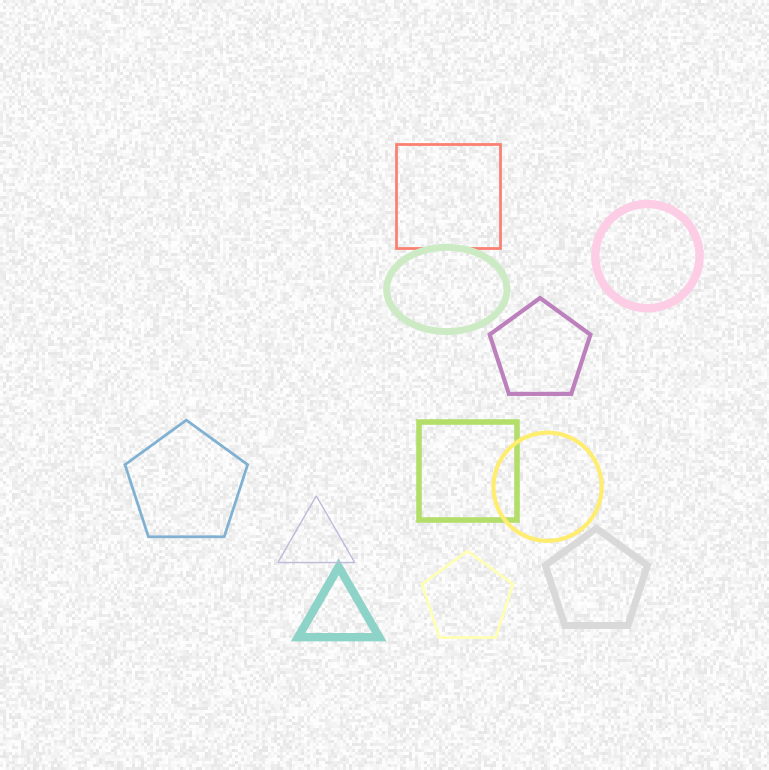[{"shape": "triangle", "thickness": 3, "radius": 0.3, "center": [0.44, 0.203]}, {"shape": "pentagon", "thickness": 1, "radius": 0.31, "center": [0.607, 0.222]}, {"shape": "triangle", "thickness": 0.5, "radius": 0.29, "center": [0.411, 0.298]}, {"shape": "square", "thickness": 1, "radius": 0.34, "center": [0.582, 0.746]}, {"shape": "pentagon", "thickness": 1, "radius": 0.42, "center": [0.242, 0.371]}, {"shape": "square", "thickness": 2, "radius": 0.32, "center": [0.607, 0.388]}, {"shape": "circle", "thickness": 3, "radius": 0.34, "center": [0.841, 0.667]}, {"shape": "pentagon", "thickness": 2.5, "radius": 0.35, "center": [0.775, 0.244]}, {"shape": "pentagon", "thickness": 1.5, "radius": 0.34, "center": [0.701, 0.544]}, {"shape": "oval", "thickness": 2.5, "radius": 0.39, "center": [0.58, 0.624]}, {"shape": "circle", "thickness": 1.5, "radius": 0.35, "center": [0.711, 0.368]}]